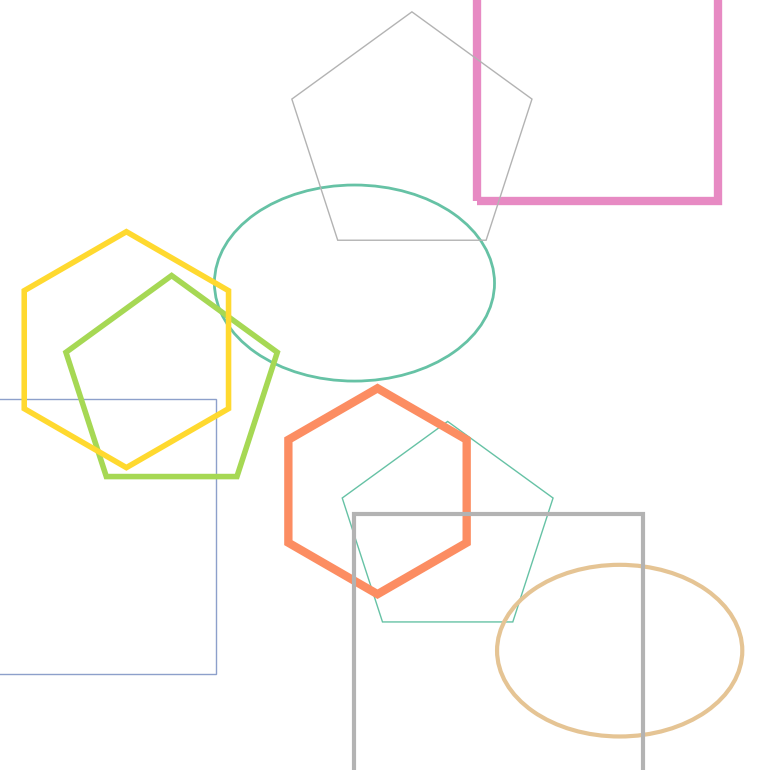[{"shape": "oval", "thickness": 1, "radius": 0.91, "center": [0.46, 0.632]}, {"shape": "pentagon", "thickness": 0.5, "radius": 0.72, "center": [0.581, 0.309]}, {"shape": "hexagon", "thickness": 3, "radius": 0.67, "center": [0.49, 0.362]}, {"shape": "square", "thickness": 0.5, "radius": 0.89, "center": [0.102, 0.304]}, {"shape": "square", "thickness": 3, "radius": 0.78, "center": [0.776, 0.896]}, {"shape": "pentagon", "thickness": 2, "radius": 0.72, "center": [0.223, 0.498]}, {"shape": "hexagon", "thickness": 2, "radius": 0.77, "center": [0.164, 0.546]}, {"shape": "oval", "thickness": 1.5, "radius": 0.8, "center": [0.805, 0.155]}, {"shape": "square", "thickness": 1.5, "radius": 0.94, "center": [0.647, 0.144]}, {"shape": "pentagon", "thickness": 0.5, "radius": 0.82, "center": [0.535, 0.821]}]